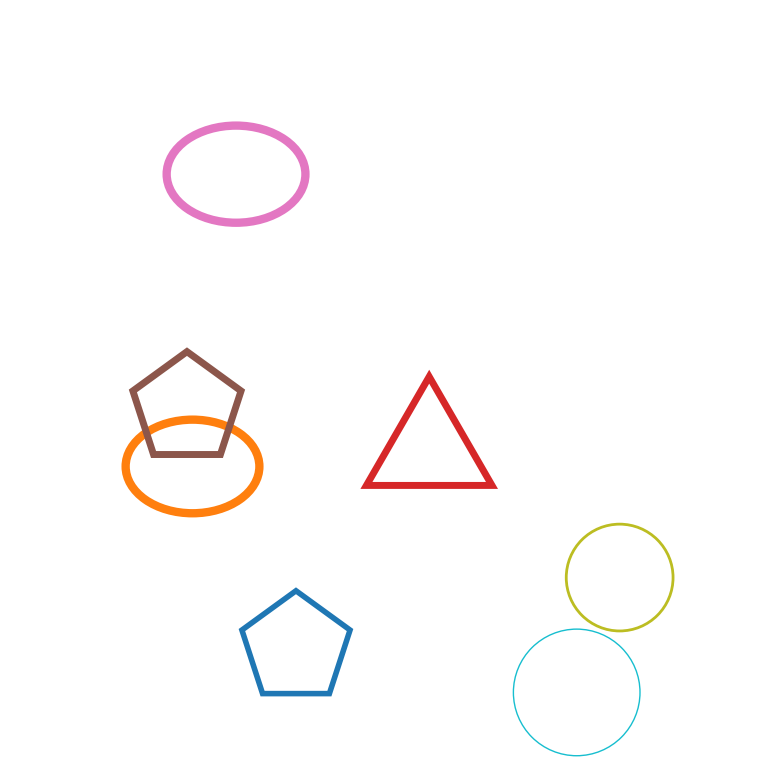[{"shape": "pentagon", "thickness": 2, "radius": 0.37, "center": [0.384, 0.159]}, {"shape": "oval", "thickness": 3, "radius": 0.43, "center": [0.25, 0.394]}, {"shape": "triangle", "thickness": 2.5, "radius": 0.47, "center": [0.557, 0.417]}, {"shape": "pentagon", "thickness": 2.5, "radius": 0.37, "center": [0.243, 0.469]}, {"shape": "oval", "thickness": 3, "radius": 0.45, "center": [0.307, 0.774]}, {"shape": "circle", "thickness": 1, "radius": 0.35, "center": [0.805, 0.25]}, {"shape": "circle", "thickness": 0.5, "radius": 0.41, "center": [0.749, 0.101]}]